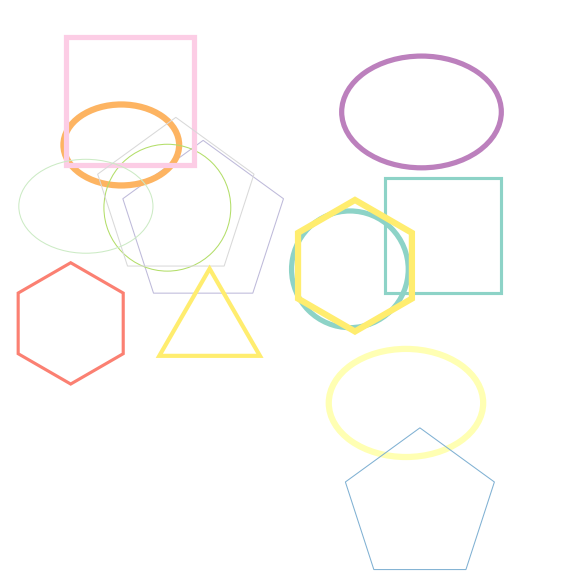[{"shape": "circle", "thickness": 2.5, "radius": 0.51, "center": [0.606, 0.533]}, {"shape": "square", "thickness": 1.5, "radius": 0.5, "center": [0.767, 0.591]}, {"shape": "oval", "thickness": 3, "radius": 0.67, "center": [0.703, 0.301]}, {"shape": "pentagon", "thickness": 0.5, "radius": 0.73, "center": [0.352, 0.61]}, {"shape": "hexagon", "thickness": 1.5, "radius": 0.53, "center": [0.122, 0.439]}, {"shape": "pentagon", "thickness": 0.5, "radius": 0.68, "center": [0.727, 0.123]}, {"shape": "oval", "thickness": 3, "radius": 0.5, "center": [0.21, 0.748]}, {"shape": "circle", "thickness": 0.5, "radius": 0.55, "center": [0.29, 0.639]}, {"shape": "square", "thickness": 2.5, "radius": 0.56, "center": [0.225, 0.824]}, {"shape": "pentagon", "thickness": 0.5, "radius": 0.71, "center": [0.304, 0.654]}, {"shape": "oval", "thickness": 2.5, "radius": 0.69, "center": [0.73, 0.805]}, {"shape": "oval", "thickness": 0.5, "radius": 0.58, "center": [0.149, 0.642]}, {"shape": "hexagon", "thickness": 3, "radius": 0.57, "center": [0.615, 0.539]}, {"shape": "triangle", "thickness": 2, "radius": 0.5, "center": [0.363, 0.433]}]